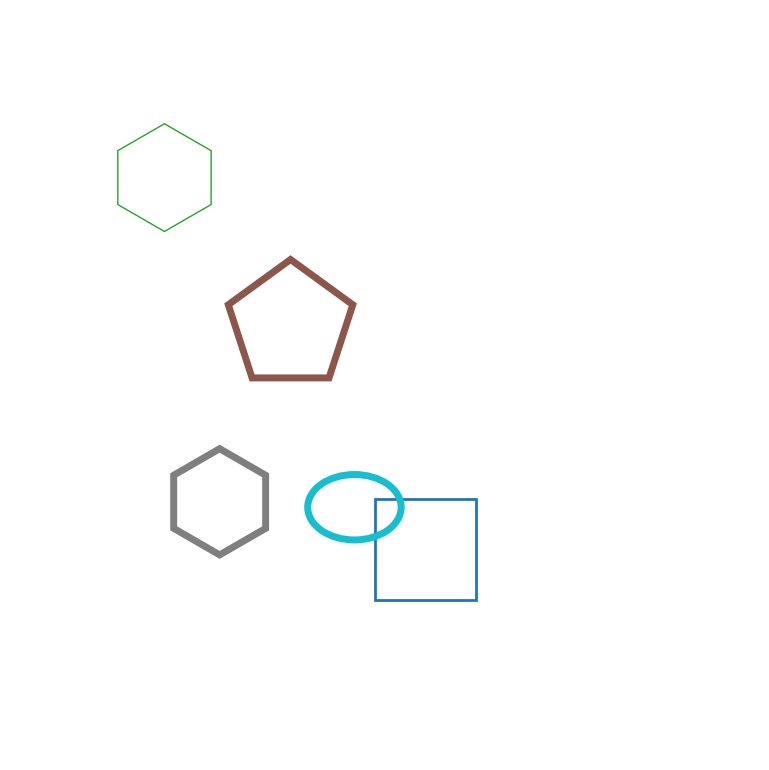[{"shape": "square", "thickness": 1, "radius": 0.33, "center": [0.552, 0.286]}, {"shape": "hexagon", "thickness": 0.5, "radius": 0.35, "center": [0.214, 0.769]}, {"shape": "pentagon", "thickness": 2.5, "radius": 0.43, "center": [0.377, 0.578]}, {"shape": "hexagon", "thickness": 2.5, "radius": 0.34, "center": [0.285, 0.348]}, {"shape": "oval", "thickness": 2.5, "radius": 0.3, "center": [0.46, 0.341]}]